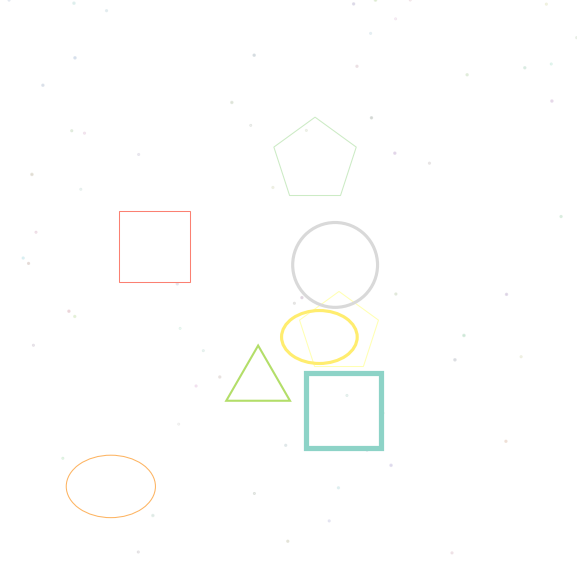[{"shape": "square", "thickness": 2.5, "radius": 0.32, "center": [0.595, 0.288]}, {"shape": "pentagon", "thickness": 0.5, "radius": 0.36, "center": [0.587, 0.423]}, {"shape": "square", "thickness": 0.5, "radius": 0.31, "center": [0.268, 0.572]}, {"shape": "oval", "thickness": 0.5, "radius": 0.39, "center": [0.192, 0.157]}, {"shape": "triangle", "thickness": 1, "radius": 0.32, "center": [0.447, 0.337]}, {"shape": "circle", "thickness": 1.5, "radius": 0.37, "center": [0.58, 0.54]}, {"shape": "pentagon", "thickness": 0.5, "radius": 0.37, "center": [0.546, 0.721]}, {"shape": "oval", "thickness": 1.5, "radius": 0.33, "center": [0.553, 0.416]}]